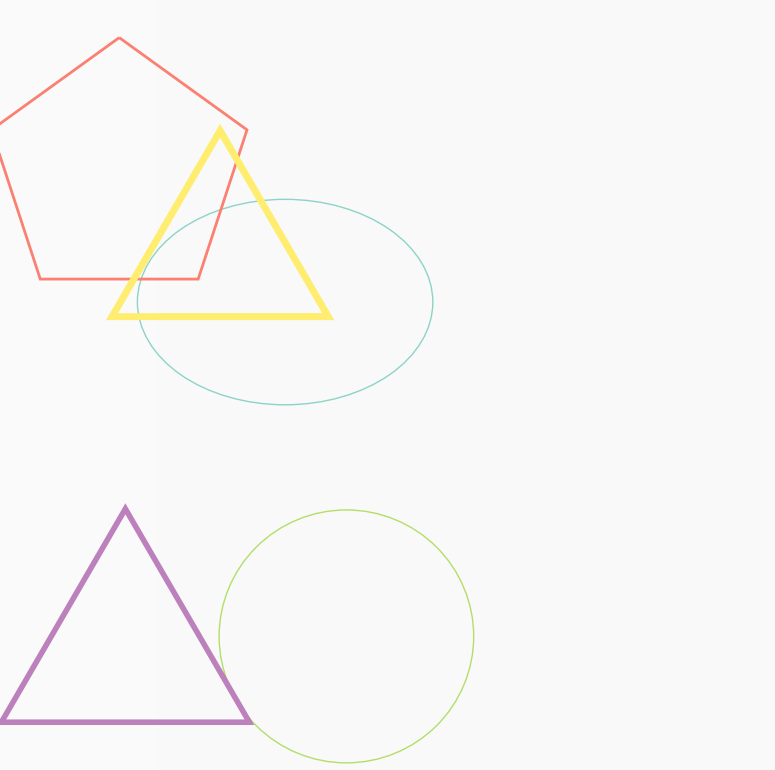[{"shape": "oval", "thickness": 0.5, "radius": 0.95, "center": [0.368, 0.608]}, {"shape": "pentagon", "thickness": 1, "radius": 0.87, "center": [0.154, 0.778]}, {"shape": "circle", "thickness": 0.5, "radius": 0.82, "center": [0.447, 0.174]}, {"shape": "triangle", "thickness": 2, "radius": 0.92, "center": [0.162, 0.154]}, {"shape": "triangle", "thickness": 2.5, "radius": 0.81, "center": [0.284, 0.669]}]